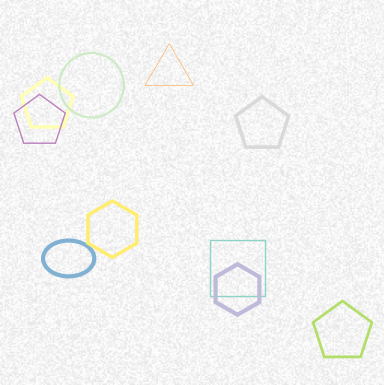[{"shape": "square", "thickness": 1, "radius": 0.36, "center": [0.616, 0.304]}, {"shape": "pentagon", "thickness": 2.5, "radius": 0.35, "center": [0.123, 0.728]}, {"shape": "hexagon", "thickness": 3, "radius": 0.33, "center": [0.617, 0.248]}, {"shape": "oval", "thickness": 3, "radius": 0.33, "center": [0.178, 0.329]}, {"shape": "triangle", "thickness": 0.5, "radius": 0.36, "center": [0.44, 0.814]}, {"shape": "pentagon", "thickness": 2, "radius": 0.4, "center": [0.89, 0.138]}, {"shape": "pentagon", "thickness": 2.5, "radius": 0.36, "center": [0.681, 0.676]}, {"shape": "pentagon", "thickness": 1, "radius": 0.35, "center": [0.103, 0.685]}, {"shape": "circle", "thickness": 1.5, "radius": 0.42, "center": [0.238, 0.779]}, {"shape": "hexagon", "thickness": 2.5, "radius": 0.37, "center": [0.292, 0.405]}]